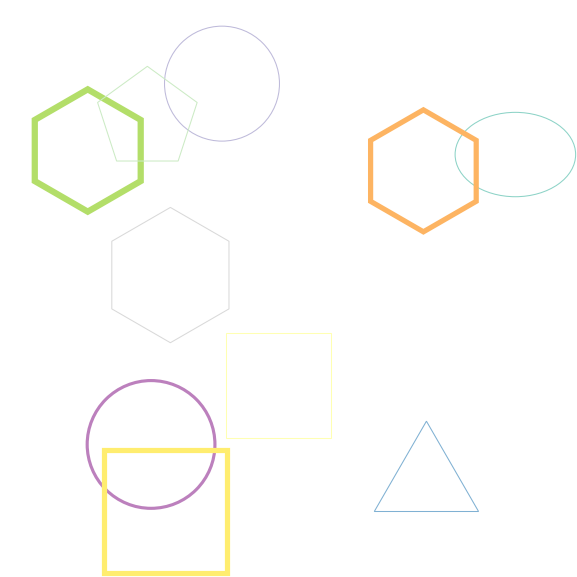[{"shape": "oval", "thickness": 0.5, "radius": 0.52, "center": [0.892, 0.732]}, {"shape": "square", "thickness": 0.5, "radius": 0.45, "center": [0.483, 0.332]}, {"shape": "circle", "thickness": 0.5, "radius": 0.5, "center": [0.384, 0.854]}, {"shape": "triangle", "thickness": 0.5, "radius": 0.52, "center": [0.738, 0.166]}, {"shape": "hexagon", "thickness": 2.5, "radius": 0.53, "center": [0.733, 0.703]}, {"shape": "hexagon", "thickness": 3, "radius": 0.53, "center": [0.152, 0.739]}, {"shape": "hexagon", "thickness": 0.5, "radius": 0.59, "center": [0.295, 0.523]}, {"shape": "circle", "thickness": 1.5, "radius": 0.55, "center": [0.262, 0.23]}, {"shape": "pentagon", "thickness": 0.5, "radius": 0.45, "center": [0.255, 0.794]}, {"shape": "square", "thickness": 2.5, "radius": 0.54, "center": [0.286, 0.114]}]